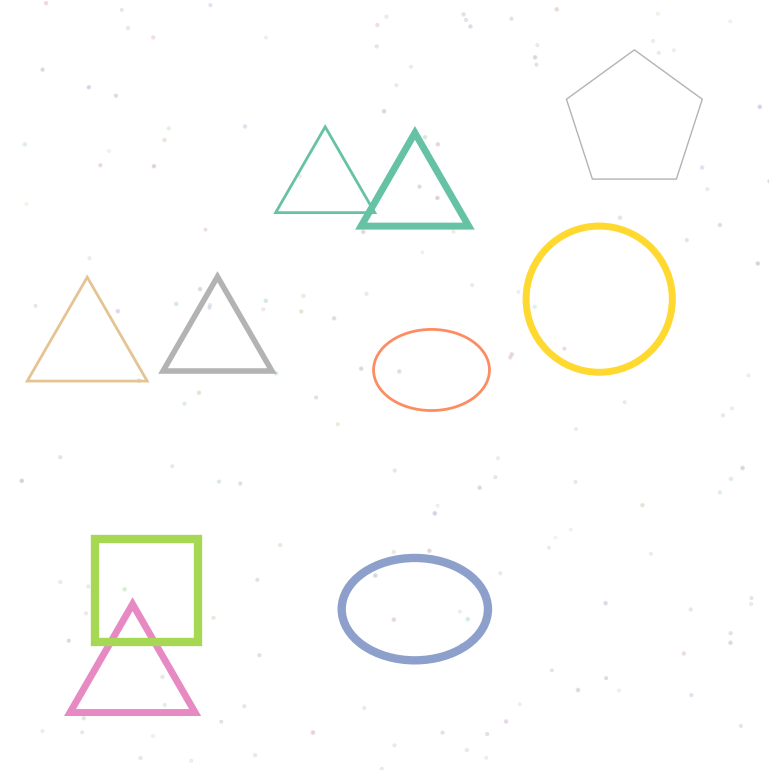[{"shape": "triangle", "thickness": 2.5, "radius": 0.4, "center": [0.539, 0.747]}, {"shape": "triangle", "thickness": 1, "radius": 0.37, "center": [0.422, 0.761]}, {"shape": "oval", "thickness": 1, "radius": 0.38, "center": [0.56, 0.52]}, {"shape": "oval", "thickness": 3, "radius": 0.47, "center": [0.539, 0.209]}, {"shape": "triangle", "thickness": 2.5, "radius": 0.47, "center": [0.172, 0.122]}, {"shape": "square", "thickness": 3, "radius": 0.34, "center": [0.19, 0.233]}, {"shape": "circle", "thickness": 2.5, "radius": 0.47, "center": [0.778, 0.611]}, {"shape": "triangle", "thickness": 1, "radius": 0.45, "center": [0.113, 0.55]}, {"shape": "triangle", "thickness": 2, "radius": 0.41, "center": [0.282, 0.559]}, {"shape": "pentagon", "thickness": 0.5, "radius": 0.46, "center": [0.824, 0.842]}]